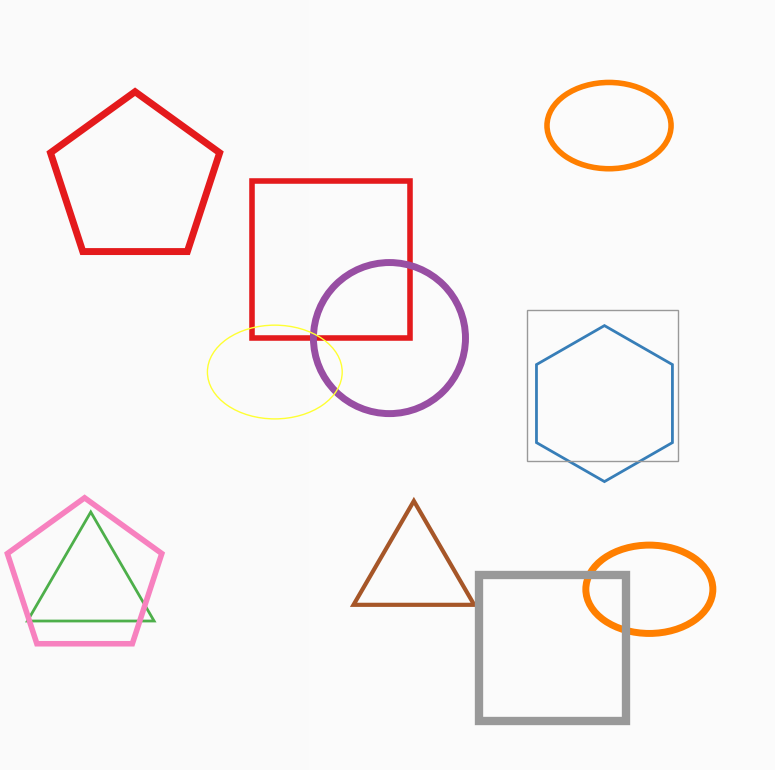[{"shape": "square", "thickness": 2, "radius": 0.51, "center": [0.427, 0.663]}, {"shape": "pentagon", "thickness": 2.5, "radius": 0.57, "center": [0.174, 0.766]}, {"shape": "hexagon", "thickness": 1, "radius": 0.51, "center": [0.78, 0.476]}, {"shape": "triangle", "thickness": 1, "radius": 0.47, "center": [0.117, 0.241]}, {"shape": "circle", "thickness": 2.5, "radius": 0.49, "center": [0.503, 0.561]}, {"shape": "oval", "thickness": 2.5, "radius": 0.41, "center": [0.838, 0.235]}, {"shape": "oval", "thickness": 2, "radius": 0.4, "center": [0.786, 0.837]}, {"shape": "oval", "thickness": 0.5, "radius": 0.43, "center": [0.355, 0.517]}, {"shape": "triangle", "thickness": 1.5, "radius": 0.45, "center": [0.534, 0.259]}, {"shape": "pentagon", "thickness": 2, "radius": 0.52, "center": [0.109, 0.249]}, {"shape": "square", "thickness": 3, "radius": 0.47, "center": [0.712, 0.158]}, {"shape": "square", "thickness": 0.5, "radius": 0.49, "center": [0.778, 0.499]}]